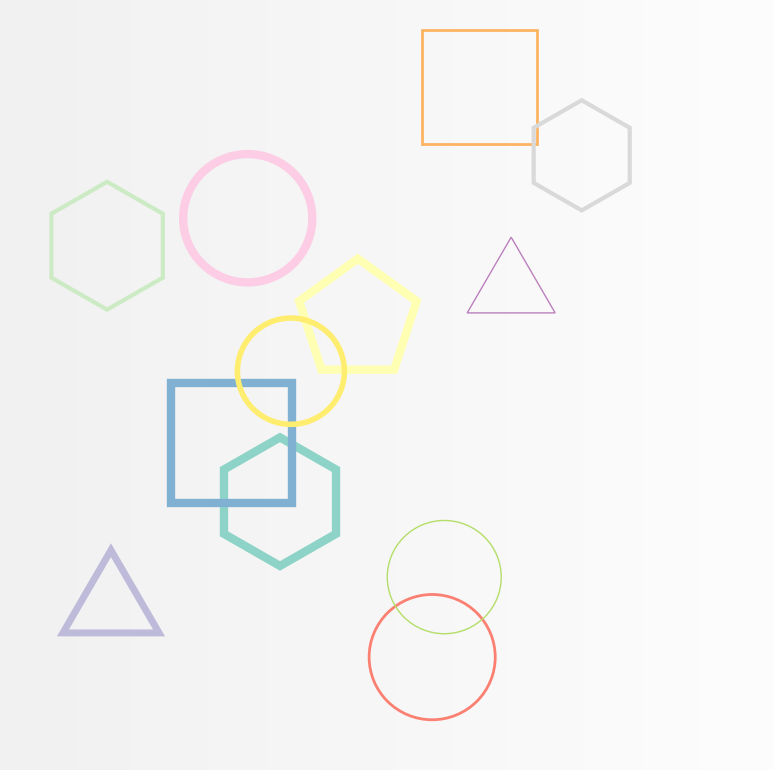[{"shape": "hexagon", "thickness": 3, "radius": 0.42, "center": [0.361, 0.348]}, {"shape": "pentagon", "thickness": 3, "radius": 0.4, "center": [0.462, 0.584]}, {"shape": "triangle", "thickness": 2.5, "radius": 0.36, "center": [0.143, 0.214]}, {"shape": "circle", "thickness": 1, "radius": 0.41, "center": [0.558, 0.147]}, {"shape": "square", "thickness": 3, "radius": 0.39, "center": [0.298, 0.425]}, {"shape": "square", "thickness": 1, "radius": 0.37, "center": [0.619, 0.887]}, {"shape": "circle", "thickness": 0.5, "radius": 0.37, "center": [0.573, 0.251]}, {"shape": "circle", "thickness": 3, "radius": 0.42, "center": [0.32, 0.717]}, {"shape": "hexagon", "thickness": 1.5, "radius": 0.36, "center": [0.751, 0.798]}, {"shape": "triangle", "thickness": 0.5, "radius": 0.33, "center": [0.66, 0.626]}, {"shape": "hexagon", "thickness": 1.5, "radius": 0.42, "center": [0.138, 0.681]}, {"shape": "circle", "thickness": 2, "radius": 0.35, "center": [0.375, 0.518]}]